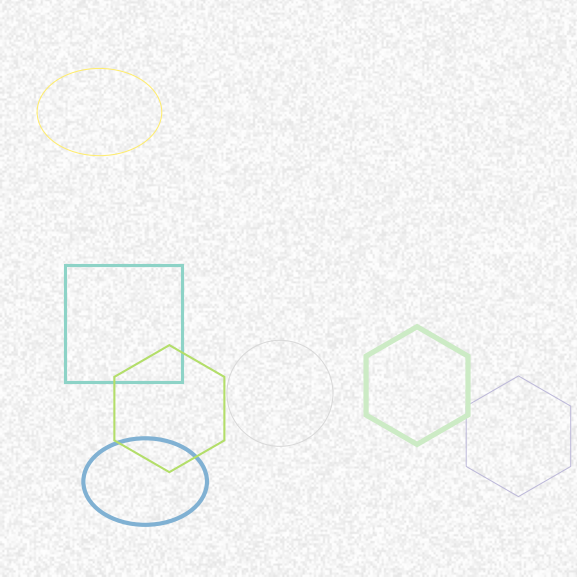[{"shape": "square", "thickness": 1.5, "radius": 0.51, "center": [0.213, 0.439]}, {"shape": "hexagon", "thickness": 0.5, "radius": 0.52, "center": [0.898, 0.244]}, {"shape": "oval", "thickness": 2, "radius": 0.54, "center": [0.251, 0.165]}, {"shape": "hexagon", "thickness": 1, "radius": 0.55, "center": [0.293, 0.292]}, {"shape": "circle", "thickness": 0.5, "radius": 0.46, "center": [0.485, 0.318]}, {"shape": "hexagon", "thickness": 2.5, "radius": 0.51, "center": [0.722, 0.331]}, {"shape": "oval", "thickness": 0.5, "radius": 0.54, "center": [0.172, 0.805]}]